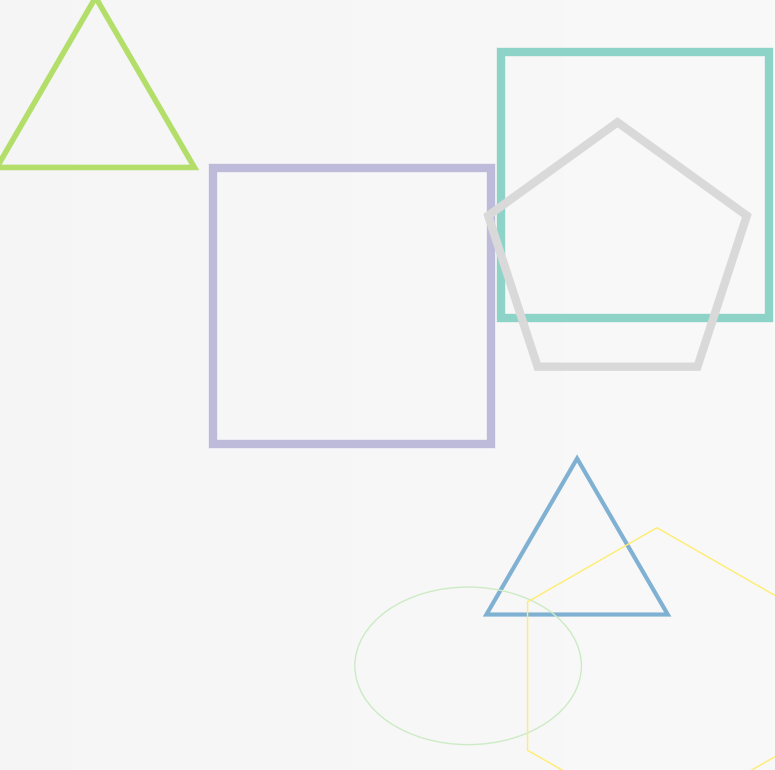[{"shape": "square", "thickness": 3, "radius": 0.86, "center": [0.819, 0.759]}, {"shape": "square", "thickness": 3, "radius": 0.9, "center": [0.454, 0.603]}, {"shape": "triangle", "thickness": 1.5, "radius": 0.68, "center": [0.745, 0.269]}, {"shape": "triangle", "thickness": 2, "radius": 0.74, "center": [0.123, 0.856]}, {"shape": "pentagon", "thickness": 3, "radius": 0.88, "center": [0.797, 0.666]}, {"shape": "oval", "thickness": 0.5, "radius": 0.73, "center": [0.604, 0.135]}, {"shape": "hexagon", "thickness": 0.5, "radius": 0.96, "center": [0.848, 0.122]}]